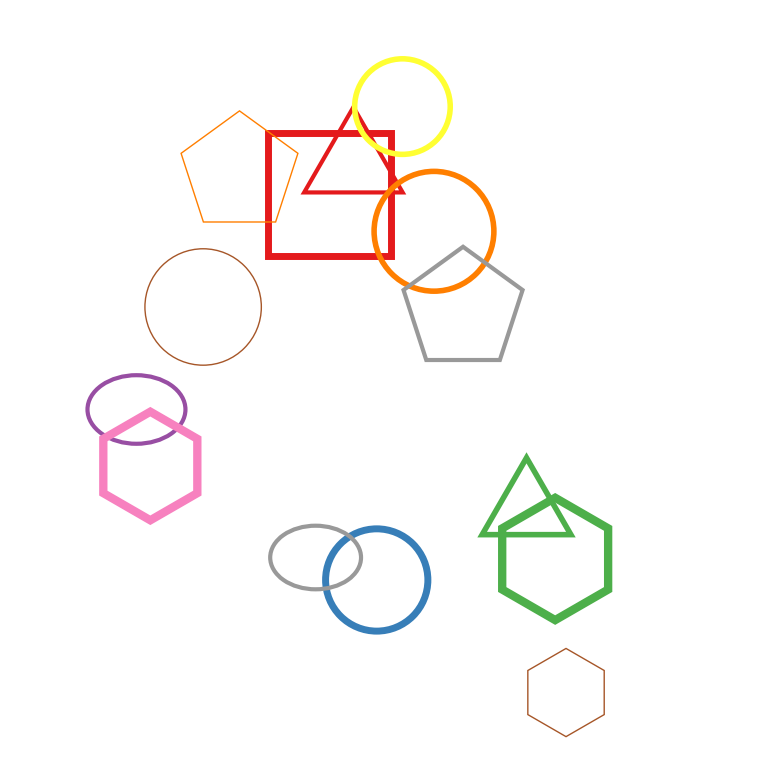[{"shape": "triangle", "thickness": 1.5, "radius": 0.37, "center": [0.459, 0.787]}, {"shape": "square", "thickness": 2.5, "radius": 0.4, "center": [0.428, 0.748]}, {"shape": "circle", "thickness": 2.5, "radius": 0.33, "center": [0.489, 0.247]}, {"shape": "triangle", "thickness": 2, "radius": 0.33, "center": [0.684, 0.339]}, {"shape": "hexagon", "thickness": 3, "radius": 0.4, "center": [0.721, 0.274]}, {"shape": "oval", "thickness": 1.5, "radius": 0.32, "center": [0.177, 0.468]}, {"shape": "circle", "thickness": 2, "radius": 0.39, "center": [0.564, 0.7]}, {"shape": "pentagon", "thickness": 0.5, "radius": 0.4, "center": [0.311, 0.776]}, {"shape": "circle", "thickness": 2, "radius": 0.31, "center": [0.523, 0.862]}, {"shape": "hexagon", "thickness": 0.5, "radius": 0.29, "center": [0.735, 0.101]}, {"shape": "circle", "thickness": 0.5, "radius": 0.38, "center": [0.264, 0.601]}, {"shape": "hexagon", "thickness": 3, "radius": 0.35, "center": [0.195, 0.395]}, {"shape": "pentagon", "thickness": 1.5, "radius": 0.41, "center": [0.601, 0.598]}, {"shape": "oval", "thickness": 1.5, "radius": 0.29, "center": [0.41, 0.276]}]